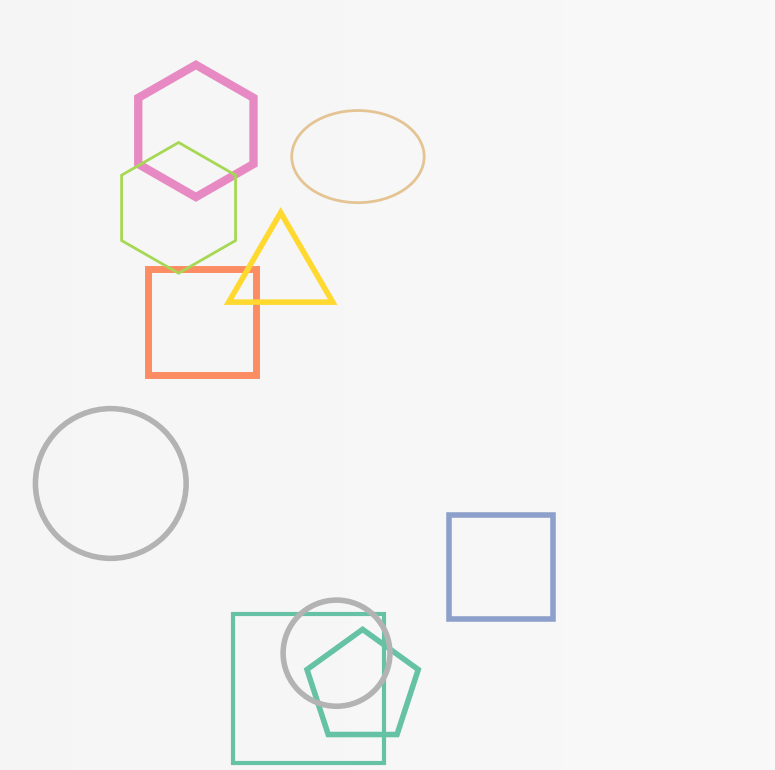[{"shape": "pentagon", "thickness": 2, "radius": 0.38, "center": [0.468, 0.107]}, {"shape": "square", "thickness": 1.5, "radius": 0.49, "center": [0.398, 0.106]}, {"shape": "square", "thickness": 2.5, "radius": 0.35, "center": [0.261, 0.582]}, {"shape": "square", "thickness": 2, "radius": 0.33, "center": [0.647, 0.264]}, {"shape": "hexagon", "thickness": 3, "radius": 0.43, "center": [0.253, 0.83]}, {"shape": "hexagon", "thickness": 1, "radius": 0.42, "center": [0.23, 0.73]}, {"shape": "triangle", "thickness": 2, "radius": 0.39, "center": [0.362, 0.646]}, {"shape": "oval", "thickness": 1, "radius": 0.43, "center": [0.462, 0.797]}, {"shape": "circle", "thickness": 2, "radius": 0.49, "center": [0.143, 0.372]}, {"shape": "circle", "thickness": 2, "radius": 0.34, "center": [0.434, 0.152]}]